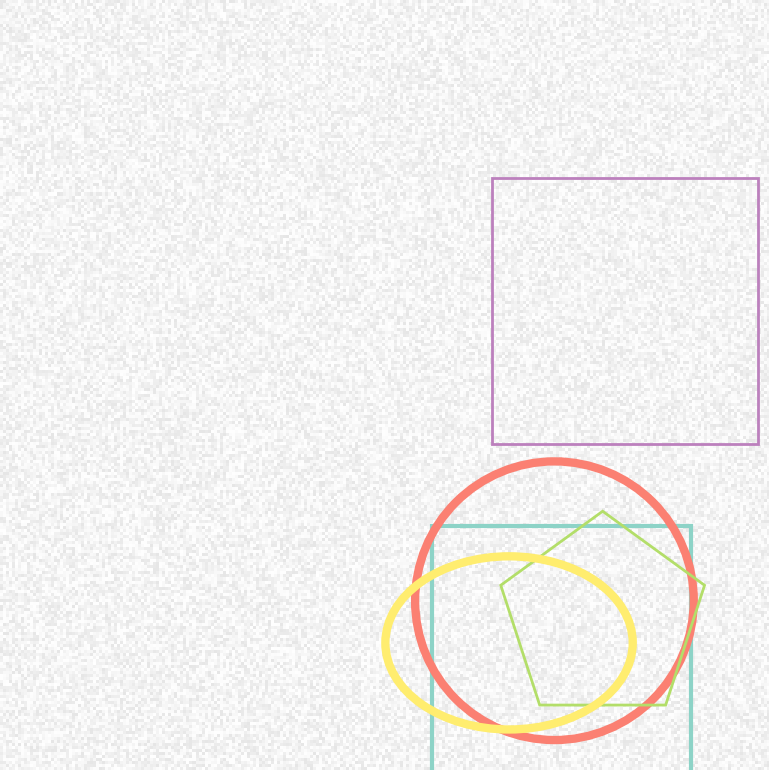[{"shape": "square", "thickness": 1.5, "radius": 0.84, "center": [0.73, 0.149]}, {"shape": "circle", "thickness": 3, "radius": 0.9, "center": [0.72, 0.22]}, {"shape": "pentagon", "thickness": 1, "radius": 0.7, "center": [0.783, 0.197]}, {"shape": "square", "thickness": 1, "radius": 0.86, "center": [0.812, 0.597]}, {"shape": "oval", "thickness": 3, "radius": 0.8, "center": [0.661, 0.165]}]